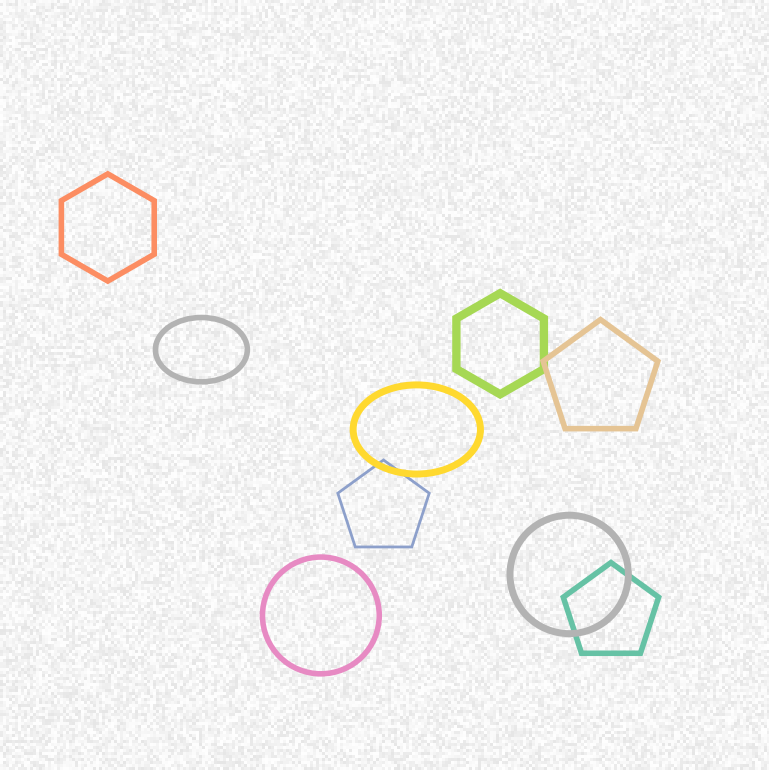[{"shape": "pentagon", "thickness": 2, "radius": 0.33, "center": [0.793, 0.204]}, {"shape": "hexagon", "thickness": 2, "radius": 0.35, "center": [0.14, 0.705]}, {"shape": "pentagon", "thickness": 1, "radius": 0.31, "center": [0.498, 0.34]}, {"shape": "circle", "thickness": 2, "radius": 0.38, "center": [0.417, 0.201]}, {"shape": "hexagon", "thickness": 3, "radius": 0.33, "center": [0.65, 0.554]}, {"shape": "oval", "thickness": 2.5, "radius": 0.41, "center": [0.541, 0.442]}, {"shape": "pentagon", "thickness": 2, "radius": 0.39, "center": [0.78, 0.507]}, {"shape": "circle", "thickness": 2.5, "radius": 0.38, "center": [0.739, 0.254]}, {"shape": "oval", "thickness": 2, "radius": 0.3, "center": [0.262, 0.546]}]